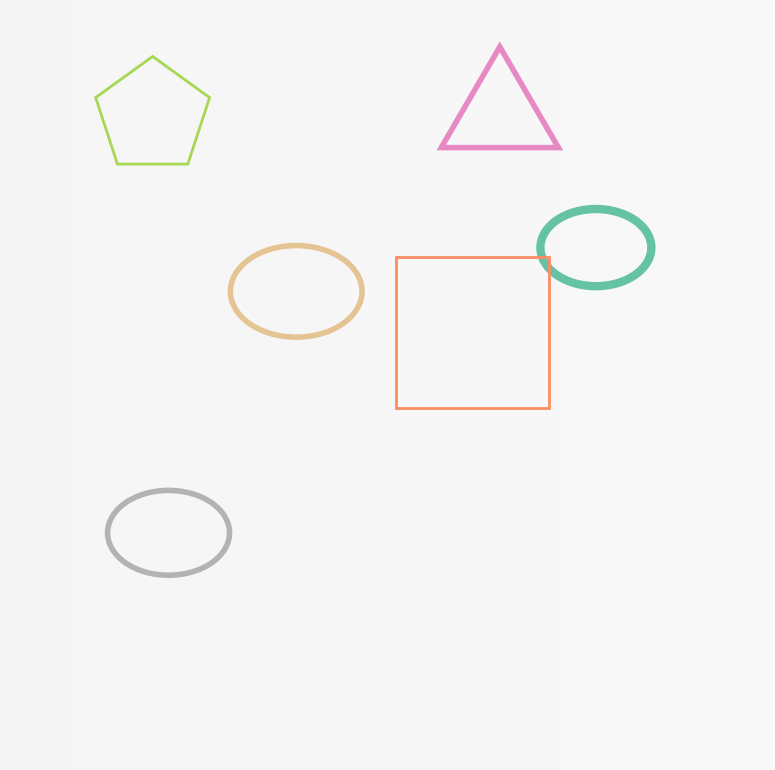[{"shape": "oval", "thickness": 3, "radius": 0.36, "center": [0.769, 0.678]}, {"shape": "square", "thickness": 1, "radius": 0.49, "center": [0.61, 0.568]}, {"shape": "triangle", "thickness": 2, "radius": 0.44, "center": [0.645, 0.852]}, {"shape": "pentagon", "thickness": 1, "radius": 0.39, "center": [0.197, 0.849]}, {"shape": "oval", "thickness": 2, "radius": 0.42, "center": [0.382, 0.622]}, {"shape": "oval", "thickness": 2, "radius": 0.39, "center": [0.217, 0.308]}]